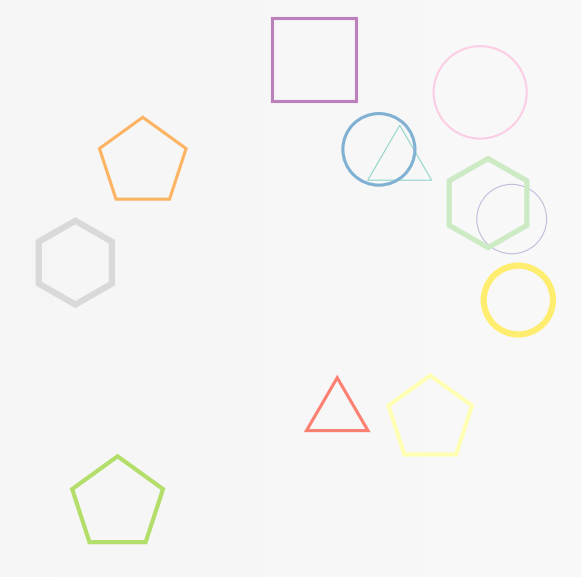[{"shape": "triangle", "thickness": 0.5, "radius": 0.32, "center": [0.688, 0.719]}, {"shape": "pentagon", "thickness": 2, "radius": 0.38, "center": [0.74, 0.273]}, {"shape": "circle", "thickness": 0.5, "radius": 0.3, "center": [0.88, 0.62]}, {"shape": "triangle", "thickness": 1.5, "radius": 0.31, "center": [0.58, 0.284]}, {"shape": "circle", "thickness": 1.5, "radius": 0.31, "center": [0.652, 0.741]}, {"shape": "pentagon", "thickness": 1.5, "radius": 0.39, "center": [0.246, 0.718]}, {"shape": "pentagon", "thickness": 2, "radius": 0.41, "center": [0.202, 0.127]}, {"shape": "circle", "thickness": 1, "radius": 0.4, "center": [0.826, 0.839]}, {"shape": "hexagon", "thickness": 3, "radius": 0.36, "center": [0.13, 0.544]}, {"shape": "square", "thickness": 1.5, "radius": 0.36, "center": [0.54, 0.896]}, {"shape": "hexagon", "thickness": 2.5, "radius": 0.39, "center": [0.84, 0.647]}, {"shape": "circle", "thickness": 3, "radius": 0.3, "center": [0.892, 0.48]}]